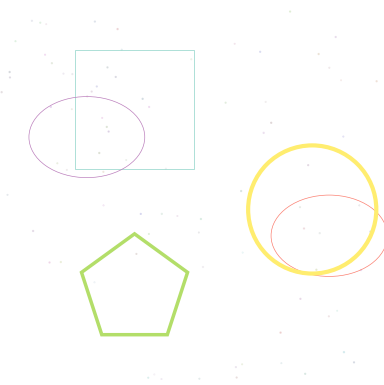[{"shape": "square", "thickness": 0.5, "radius": 0.77, "center": [0.349, 0.715]}, {"shape": "oval", "thickness": 0.5, "radius": 0.75, "center": [0.855, 0.388]}, {"shape": "pentagon", "thickness": 2.5, "radius": 0.72, "center": [0.349, 0.248]}, {"shape": "oval", "thickness": 0.5, "radius": 0.75, "center": [0.226, 0.644]}, {"shape": "circle", "thickness": 3, "radius": 0.83, "center": [0.811, 0.456]}]